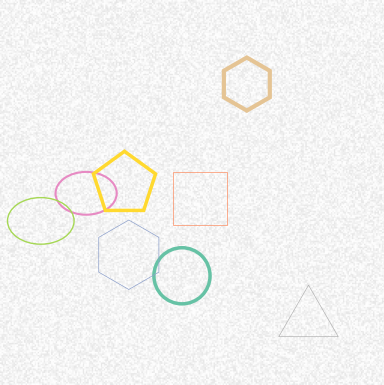[{"shape": "circle", "thickness": 2.5, "radius": 0.36, "center": [0.473, 0.284]}, {"shape": "square", "thickness": 0.5, "radius": 0.35, "center": [0.519, 0.484]}, {"shape": "hexagon", "thickness": 0.5, "radius": 0.45, "center": [0.335, 0.338]}, {"shape": "oval", "thickness": 1.5, "radius": 0.4, "center": [0.224, 0.498]}, {"shape": "oval", "thickness": 1, "radius": 0.43, "center": [0.106, 0.426]}, {"shape": "pentagon", "thickness": 2.5, "radius": 0.42, "center": [0.323, 0.522]}, {"shape": "hexagon", "thickness": 3, "radius": 0.34, "center": [0.641, 0.782]}, {"shape": "triangle", "thickness": 0.5, "radius": 0.45, "center": [0.801, 0.17]}]